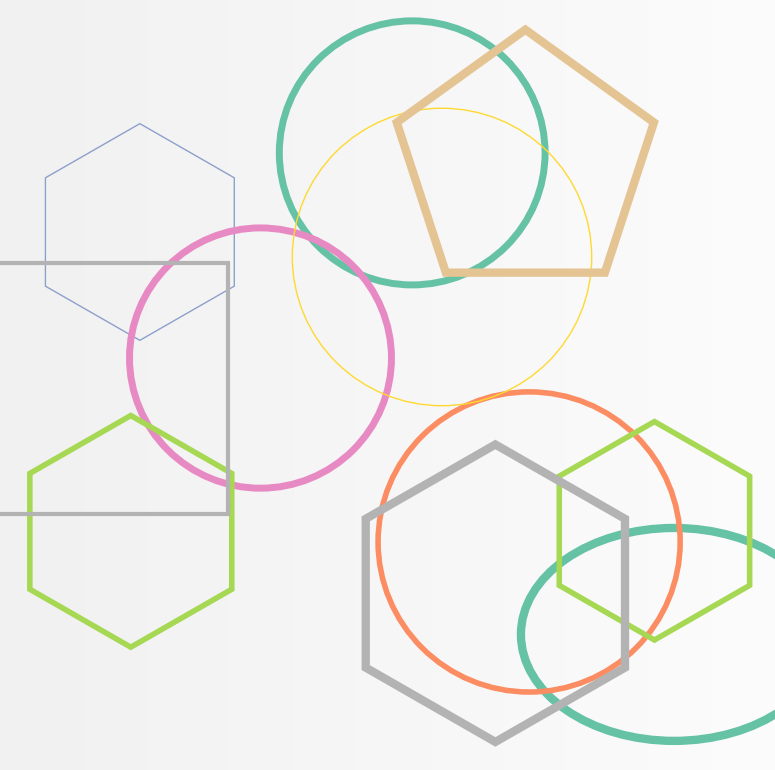[{"shape": "oval", "thickness": 3, "radius": 0.99, "center": [0.87, 0.176]}, {"shape": "circle", "thickness": 2.5, "radius": 0.86, "center": [0.532, 0.801]}, {"shape": "circle", "thickness": 2, "radius": 0.97, "center": [0.683, 0.296]}, {"shape": "hexagon", "thickness": 0.5, "radius": 0.7, "center": [0.18, 0.699]}, {"shape": "circle", "thickness": 2.5, "radius": 0.85, "center": [0.336, 0.535]}, {"shape": "hexagon", "thickness": 2, "radius": 0.71, "center": [0.844, 0.311]}, {"shape": "hexagon", "thickness": 2, "radius": 0.75, "center": [0.169, 0.31]}, {"shape": "circle", "thickness": 0.5, "radius": 0.97, "center": [0.57, 0.666]}, {"shape": "pentagon", "thickness": 3, "radius": 0.87, "center": [0.678, 0.787]}, {"shape": "square", "thickness": 1.5, "radius": 0.81, "center": [0.131, 0.495]}, {"shape": "hexagon", "thickness": 3, "radius": 0.97, "center": [0.639, 0.23]}]